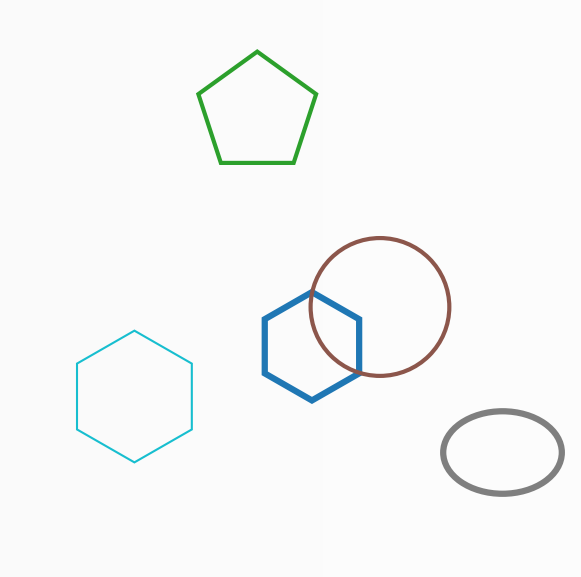[{"shape": "hexagon", "thickness": 3, "radius": 0.47, "center": [0.537, 0.4]}, {"shape": "pentagon", "thickness": 2, "radius": 0.53, "center": [0.443, 0.803]}, {"shape": "circle", "thickness": 2, "radius": 0.6, "center": [0.654, 0.468]}, {"shape": "oval", "thickness": 3, "radius": 0.51, "center": [0.865, 0.216]}, {"shape": "hexagon", "thickness": 1, "radius": 0.57, "center": [0.231, 0.313]}]